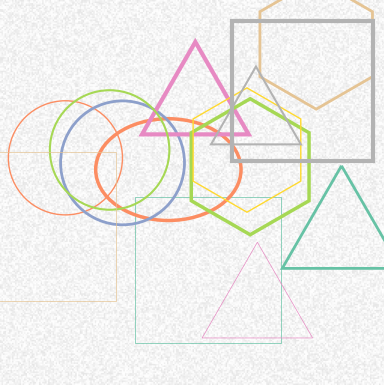[{"shape": "triangle", "thickness": 2, "radius": 0.89, "center": [0.887, 0.392]}, {"shape": "square", "thickness": 0.5, "radius": 0.95, "center": [0.541, 0.299]}, {"shape": "oval", "thickness": 2.5, "radius": 0.94, "center": [0.437, 0.559]}, {"shape": "circle", "thickness": 1, "radius": 0.74, "center": [0.17, 0.59]}, {"shape": "circle", "thickness": 2, "radius": 0.8, "center": [0.318, 0.577]}, {"shape": "triangle", "thickness": 3, "radius": 0.8, "center": [0.507, 0.731]}, {"shape": "triangle", "thickness": 0.5, "radius": 0.83, "center": [0.668, 0.205]}, {"shape": "circle", "thickness": 1.5, "radius": 0.78, "center": [0.285, 0.61]}, {"shape": "hexagon", "thickness": 2.5, "radius": 0.88, "center": [0.65, 0.567]}, {"shape": "hexagon", "thickness": 1, "radius": 0.81, "center": [0.641, 0.61]}, {"shape": "hexagon", "thickness": 2, "radius": 0.84, "center": [0.821, 0.885]}, {"shape": "square", "thickness": 0.5, "radius": 0.97, "center": [0.108, 0.412]}, {"shape": "triangle", "thickness": 1.5, "radius": 0.67, "center": [0.665, 0.692]}, {"shape": "square", "thickness": 3, "radius": 0.91, "center": [0.786, 0.764]}]